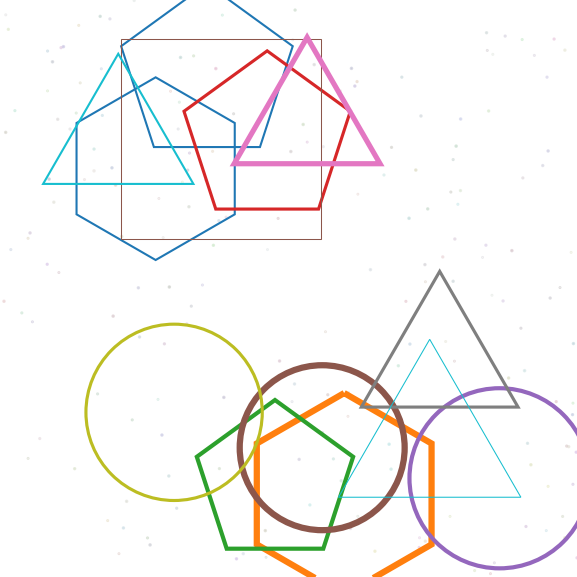[{"shape": "hexagon", "thickness": 1, "radius": 0.79, "center": [0.27, 0.707]}, {"shape": "pentagon", "thickness": 1, "radius": 0.78, "center": [0.358, 0.871]}, {"shape": "hexagon", "thickness": 3, "radius": 0.87, "center": [0.596, 0.144]}, {"shape": "pentagon", "thickness": 2, "radius": 0.71, "center": [0.476, 0.164]}, {"shape": "pentagon", "thickness": 1.5, "radius": 0.76, "center": [0.463, 0.76]}, {"shape": "circle", "thickness": 2, "radius": 0.78, "center": [0.865, 0.171]}, {"shape": "square", "thickness": 0.5, "radius": 0.87, "center": [0.383, 0.758]}, {"shape": "circle", "thickness": 3, "radius": 0.71, "center": [0.558, 0.224]}, {"shape": "triangle", "thickness": 2.5, "radius": 0.73, "center": [0.532, 0.789]}, {"shape": "triangle", "thickness": 1.5, "radius": 0.78, "center": [0.761, 0.373]}, {"shape": "circle", "thickness": 1.5, "radius": 0.76, "center": [0.301, 0.285]}, {"shape": "triangle", "thickness": 0.5, "radius": 0.91, "center": [0.744, 0.229]}, {"shape": "triangle", "thickness": 1, "radius": 0.75, "center": [0.205, 0.756]}]